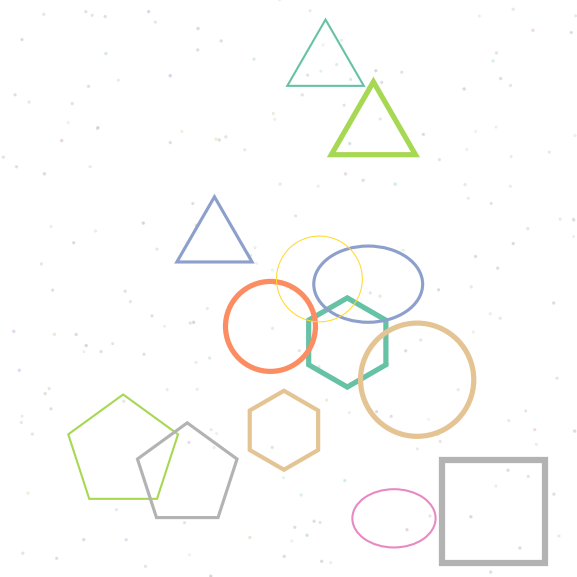[{"shape": "triangle", "thickness": 1, "radius": 0.38, "center": [0.564, 0.889]}, {"shape": "hexagon", "thickness": 2.5, "radius": 0.39, "center": [0.601, 0.406]}, {"shape": "circle", "thickness": 2.5, "radius": 0.39, "center": [0.468, 0.434]}, {"shape": "oval", "thickness": 1.5, "radius": 0.47, "center": [0.638, 0.507]}, {"shape": "triangle", "thickness": 1.5, "radius": 0.38, "center": [0.371, 0.583]}, {"shape": "oval", "thickness": 1, "radius": 0.36, "center": [0.682, 0.102]}, {"shape": "triangle", "thickness": 2.5, "radius": 0.42, "center": [0.647, 0.773]}, {"shape": "pentagon", "thickness": 1, "radius": 0.5, "center": [0.213, 0.216]}, {"shape": "circle", "thickness": 0.5, "radius": 0.37, "center": [0.553, 0.516]}, {"shape": "circle", "thickness": 2.5, "radius": 0.49, "center": [0.722, 0.342]}, {"shape": "hexagon", "thickness": 2, "radius": 0.34, "center": [0.492, 0.254]}, {"shape": "pentagon", "thickness": 1.5, "radius": 0.45, "center": [0.324, 0.176]}, {"shape": "square", "thickness": 3, "radius": 0.45, "center": [0.855, 0.114]}]